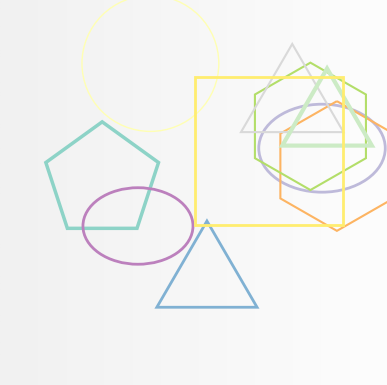[{"shape": "pentagon", "thickness": 2.5, "radius": 0.76, "center": [0.264, 0.531]}, {"shape": "circle", "thickness": 1, "radius": 0.88, "center": [0.388, 0.835]}, {"shape": "oval", "thickness": 2, "radius": 0.82, "center": [0.831, 0.615]}, {"shape": "triangle", "thickness": 2, "radius": 0.75, "center": [0.534, 0.277]}, {"shape": "hexagon", "thickness": 1.5, "radius": 0.84, "center": [0.869, 0.569]}, {"shape": "hexagon", "thickness": 1.5, "radius": 0.83, "center": [0.801, 0.672]}, {"shape": "triangle", "thickness": 1.5, "radius": 0.76, "center": [0.754, 0.733]}, {"shape": "oval", "thickness": 2, "radius": 0.71, "center": [0.356, 0.413]}, {"shape": "triangle", "thickness": 3, "radius": 0.67, "center": [0.844, 0.689]}, {"shape": "square", "thickness": 2, "radius": 0.96, "center": [0.694, 0.608]}]